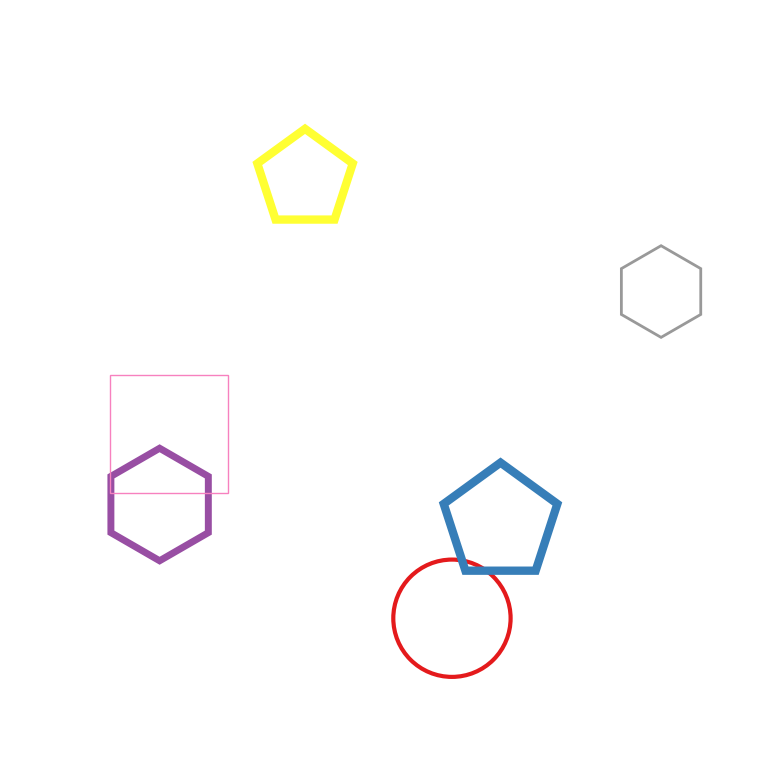[{"shape": "circle", "thickness": 1.5, "radius": 0.38, "center": [0.587, 0.197]}, {"shape": "pentagon", "thickness": 3, "radius": 0.39, "center": [0.65, 0.322]}, {"shape": "hexagon", "thickness": 2.5, "radius": 0.37, "center": [0.207, 0.345]}, {"shape": "pentagon", "thickness": 3, "radius": 0.33, "center": [0.396, 0.768]}, {"shape": "square", "thickness": 0.5, "radius": 0.38, "center": [0.219, 0.436]}, {"shape": "hexagon", "thickness": 1, "radius": 0.3, "center": [0.859, 0.621]}]